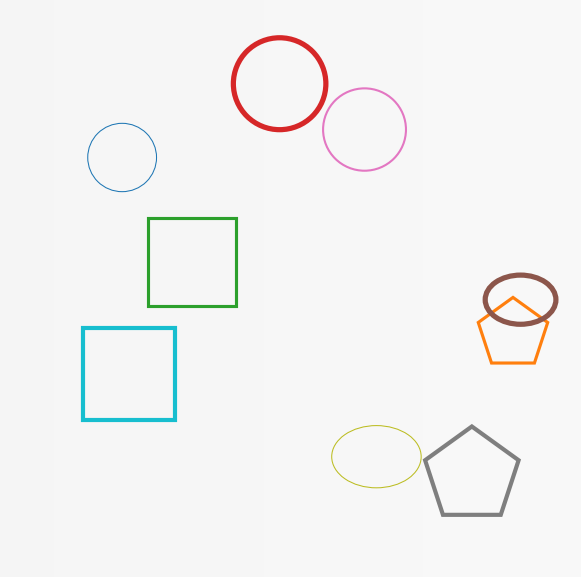[{"shape": "circle", "thickness": 0.5, "radius": 0.3, "center": [0.21, 0.726]}, {"shape": "pentagon", "thickness": 1.5, "radius": 0.31, "center": [0.883, 0.421]}, {"shape": "square", "thickness": 1.5, "radius": 0.38, "center": [0.33, 0.546]}, {"shape": "circle", "thickness": 2.5, "radius": 0.4, "center": [0.481, 0.854]}, {"shape": "oval", "thickness": 2.5, "radius": 0.3, "center": [0.896, 0.48]}, {"shape": "circle", "thickness": 1, "radius": 0.36, "center": [0.627, 0.775]}, {"shape": "pentagon", "thickness": 2, "radius": 0.42, "center": [0.812, 0.176]}, {"shape": "oval", "thickness": 0.5, "radius": 0.38, "center": [0.648, 0.208]}, {"shape": "square", "thickness": 2, "radius": 0.4, "center": [0.222, 0.351]}]